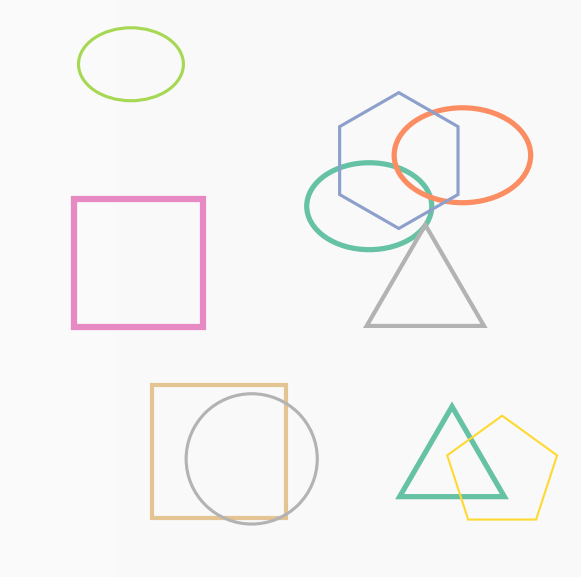[{"shape": "oval", "thickness": 2.5, "radius": 0.54, "center": [0.635, 0.642]}, {"shape": "triangle", "thickness": 2.5, "radius": 0.52, "center": [0.778, 0.191]}, {"shape": "oval", "thickness": 2.5, "radius": 0.59, "center": [0.796, 0.73]}, {"shape": "hexagon", "thickness": 1.5, "radius": 0.59, "center": [0.686, 0.721]}, {"shape": "square", "thickness": 3, "radius": 0.55, "center": [0.238, 0.544]}, {"shape": "oval", "thickness": 1.5, "radius": 0.45, "center": [0.225, 0.888]}, {"shape": "pentagon", "thickness": 1, "radius": 0.5, "center": [0.864, 0.18]}, {"shape": "square", "thickness": 2, "radius": 0.58, "center": [0.377, 0.217]}, {"shape": "triangle", "thickness": 2, "radius": 0.58, "center": [0.732, 0.493]}, {"shape": "circle", "thickness": 1.5, "radius": 0.56, "center": [0.433, 0.205]}]